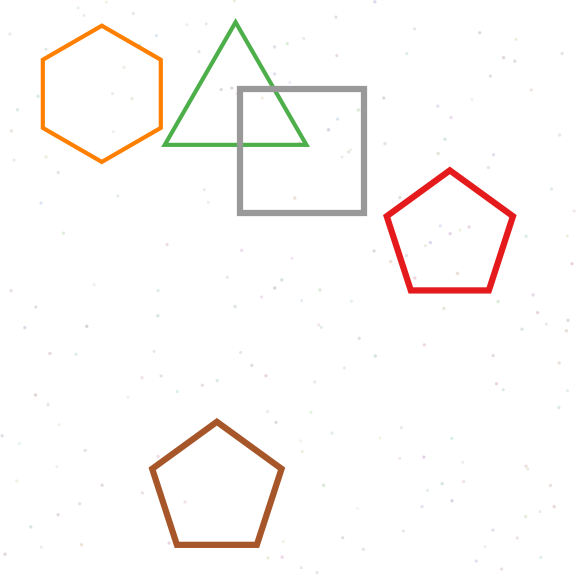[{"shape": "pentagon", "thickness": 3, "radius": 0.57, "center": [0.779, 0.589]}, {"shape": "triangle", "thickness": 2, "radius": 0.71, "center": [0.408, 0.819]}, {"shape": "hexagon", "thickness": 2, "radius": 0.59, "center": [0.176, 0.837]}, {"shape": "pentagon", "thickness": 3, "radius": 0.59, "center": [0.376, 0.151]}, {"shape": "square", "thickness": 3, "radius": 0.54, "center": [0.523, 0.738]}]